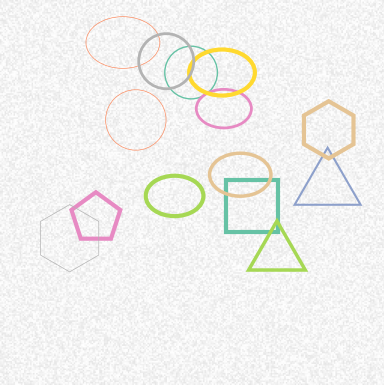[{"shape": "circle", "thickness": 1, "radius": 0.34, "center": [0.496, 0.812]}, {"shape": "square", "thickness": 3, "radius": 0.34, "center": [0.655, 0.464]}, {"shape": "oval", "thickness": 0.5, "radius": 0.48, "center": [0.319, 0.89]}, {"shape": "circle", "thickness": 0.5, "radius": 0.39, "center": [0.353, 0.688]}, {"shape": "triangle", "thickness": 1.5, "radius": 0.49, "center": [0.851, 0.518]}, {"shape": "pentagon", "thickness": 3, "radius": 0.33, "center": [0.249, 0.434]}, {"shape": "oval", "thickness": 2, "radius": 0.36, "center": [0.581, 0.718]}, {"shape": "oval", "thickness": 3, "radius": 0.37, "center": [0.453, 0.491]}, {"shape": "triangle", "thickness": 2.5, "radius": 0.42, "center": [0.719, 0.341]}, {"shape": "oval", "thickness": 3, "radius": 0.43, "center": [0.577, 0.812]}, {"shape": "oval", "thickness": 2.5, "radius": 0.4, "center": [0.624, 0.546]}, {"shape": "hexagon", "thickness": 3, "radius": 0.37, "center": [0.854, 0.663]}, {"shape": "circle", "thickness": 2, "radius": 0.36, "center": [0.432, 0.841]}, {"shape": "hexagon", "thickness": 0.5, "radius": 0.44, "center": [0.181, 0.381]}]